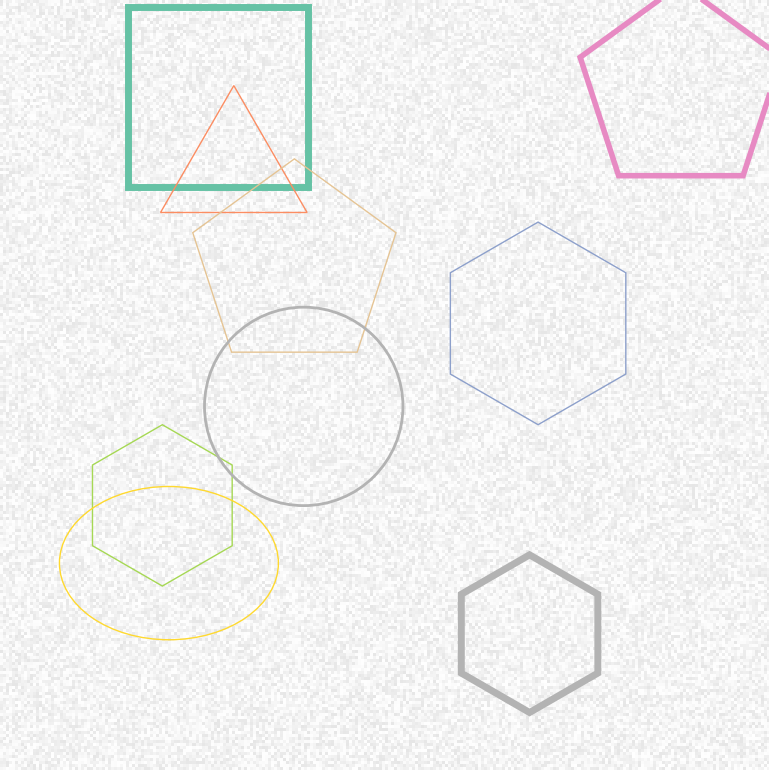[{"shape": "square", "thickness": 2.5, "radius": 0.58, "center": [0.283, 0.874]}, {"shape": "triangle", "thickness": 0.5, "radius": 0.55, "center": [0.304, 0.779]}, {"shape": "hexagon", "thickness": 0.5, "radius": 0.66, "center": [0.699, 0.58]}, {"shape": "pentagon", "thickness": 2, "radius": 0.69, "center": [0.884, 0.883]}, {"shape": "hexagon", "thickness": 0.5, "radius": 0.52, "center": [0.211, 0.344]}, {"shape": "oval", "thickness": 0.5, "radius": 0.71, "center": [0.219, 0.269]}, {"shape": "pentagon", "thickness": 0.5, "radius": 0.69, "center": [0.382, 0.655]}, {"shape": "circle", "thickness": 1, "radius": 0.64, "center": [0.394, 0.472]}, {"shape": "hexagon", "thickness": 2.5, "radius": 0.51, "center": [0.688, 0.177]}]